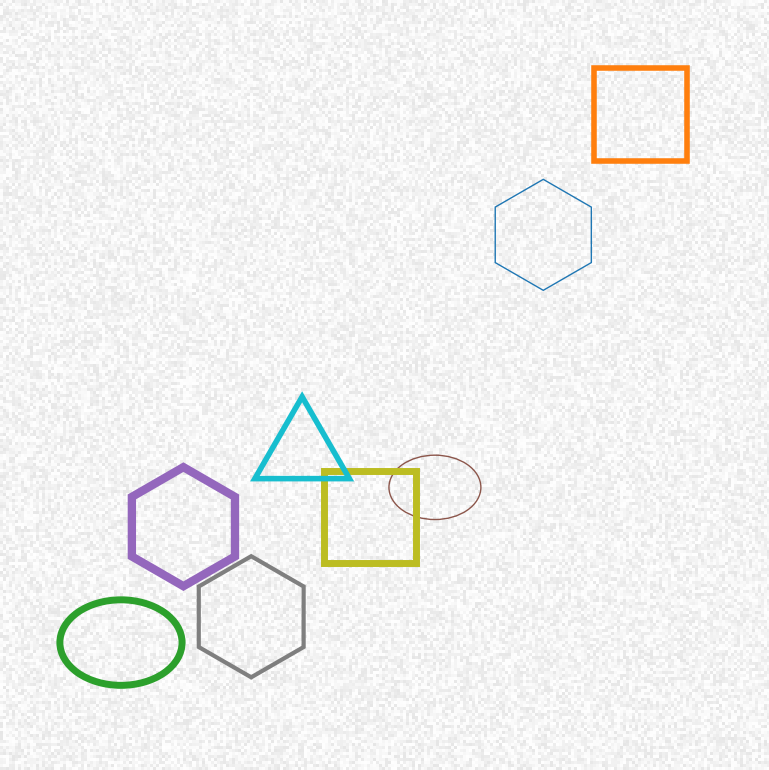[{"shape": "hexagon", "thickness": 0.5, "radius": 0.36, "center": [0.706, 0.695]}, {"shape": "square", "thickness": 2, "radius": 0.3, "center": [0.831, 0.852]}, {"shape": "oval", "thickness": 2.5, "radius": 0.4, "center": [0.157, 0.165]}, {"shape": "hexagon", "thickness": 3, "radius": 0.39, "center": [0.238, 0.316]}, {"shape": "oval", "thickness": 0.5, "radius": 0.3, "center": [0.565, 0.367]}, {"shape": "hexagon", "thickness": 1.5, "radius": 0.39, "center": [0.326, 0.199]}, {"shape": "square", "thickness": 2.5, "radius": 0.3, "center": [0.48, 0.329]}, {"shape": "triangle", "thickness": 2, "radius": 0.35, "center": [0.392, 0.414]}]